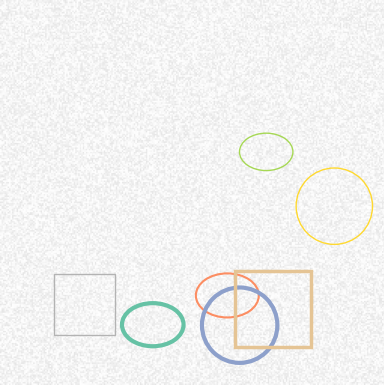[{"shape": "oval", "thickness": 3, "radius": 0.4, "center": [0.397, 0.157]}, {"shape": "oval", "thickness": 1.5, "radius": 0.41, "center": [0.59, 0.233]}, {"shape": "circle", "thickness": 3, "radius": 0.49, "center": [0.622, 0.155]}, {"shape": "oval", "thickness": 1, "radius": 0.35, "center": [0.691, 0.606]}, {"shape": "circle", "thickness": 1, "radius": 0.5, "center": [0.868, 0.464]}, {"shape": "square", "thickness": 2.5, "radius": 0.49, "center": [0.71, 0.197]}, {"shape": "square", "thickness": 1, "radius": 0.39, "center": [0.219, 0.208]}]